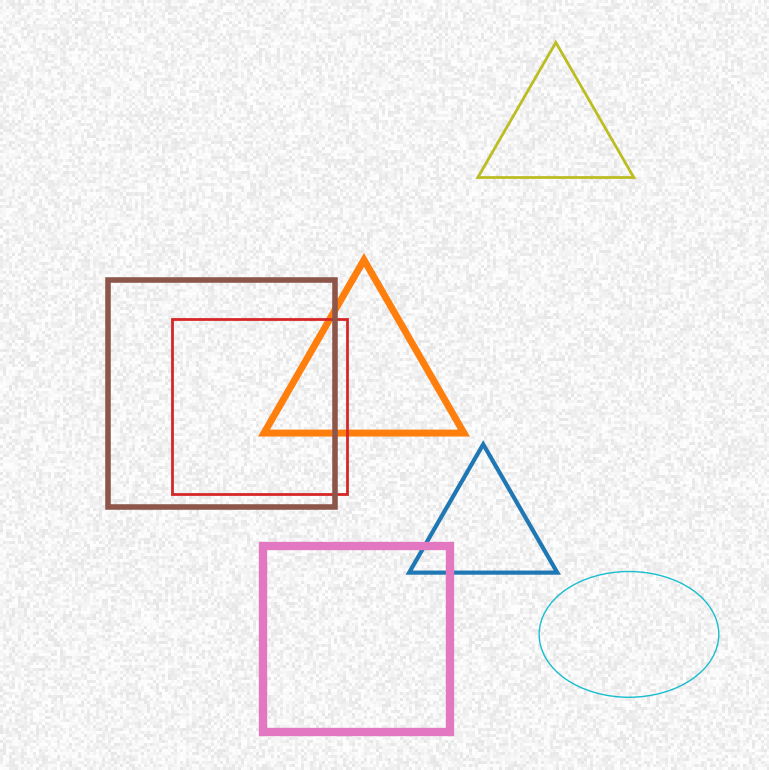[{"shape": "triangle", "thickness": 1.5, "radius": 0.56, "center": [0.628, 0.312]}, {"shape": "triangle", "thickness": 2.5, "radius": 0.75, "center": [0.473, 0.513]}, {"shape": "square", "thickness": 1, "radius": 0.57, "center": [0.337, 0.472]}, {"shape": "square", "thickness": 2, "radius": 0.74, "center": [0.287, 0.489]}, {"shape": "square", "thickness": 3, "radius": 0.61, "center": [0.463, 0.17]}, {"shape": "triangle", "thickness": 1, "radius": 0.58, "center": [0.722, 0.828]}, {"shape": "oval", "thickness": 0.5, "radius": 0.58, "center": [0.817, 0.176]}]